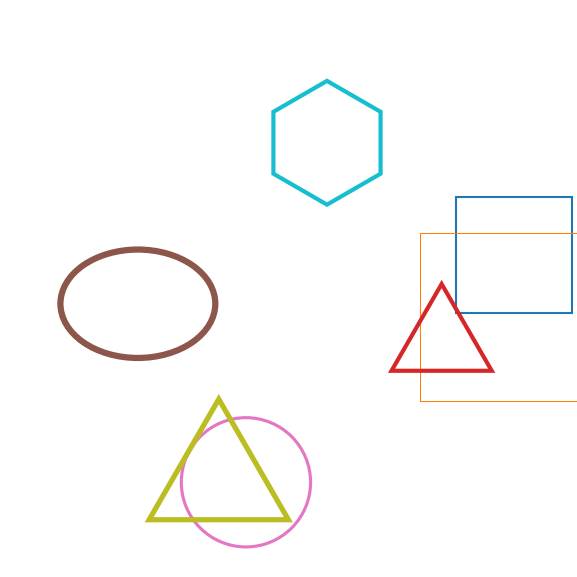[{"shape": "square", "thickness": 1, "radius": 0.5, "center": [0.89, 0.557]}, {"shape": "square", "thickness": 0.5, "radius": 0.73, "center": [0.873, 0.45]}, {"shape": "triangle", "thickness": 2, "radius": 0.5, "center": [0.765, 0.407]}, {"shape": "oval", "thickness": 3, "radius": 0.67, "center": [0.239, 0.473]}, {"shape": "circle", "thickness": 1.5, "radius": 0.56, "center": [0.426, 0.164]}, {"shape": "triangle", "thickness": 2.5, "radius": 0.7, "center": [0.379, 0.169]}, {"shape": "hexagon", "thickness": 2, "radius": 0.54, "center": [0.566, 0.752]}]